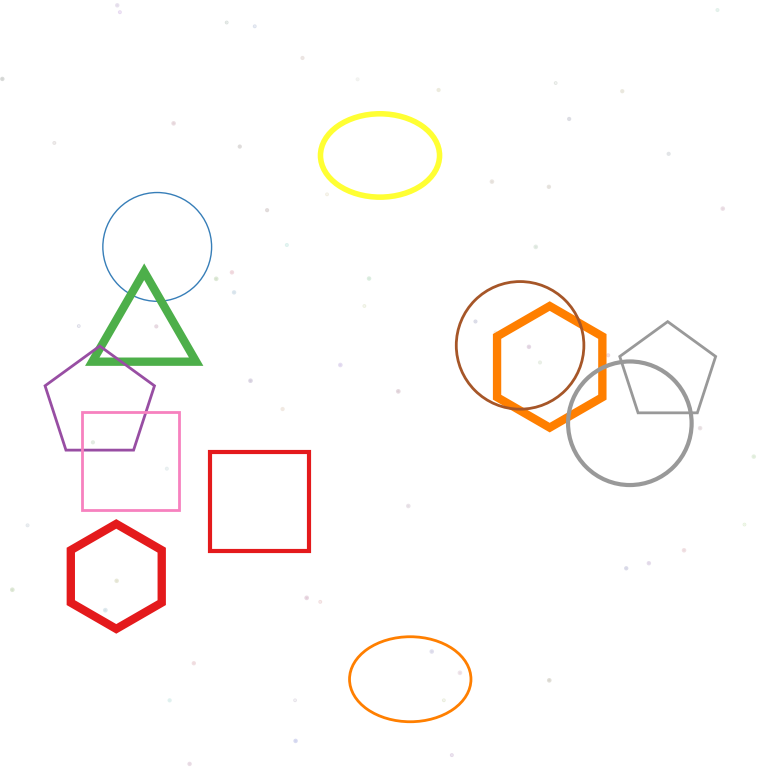[{"shape": "square", "thickness": 1.5, "radius": 0.32, "center": [0.337, 0.349]}, {"shape": "hexagon", "thickness": 3, "radius": 0.34, "center": [0.151, 0.251]}, {"shape": "circle", "thickness": 0.5, "radius": 0.35, "center": [0.204, 0.679]}, {"shape": "triangle", "thickness": 3, "radius": 0.39, "center": [0.187, 0.569]}, {"shape": "pentagon", "thickness": 1, "radius": 0.37, "center": [0.13, 0.476]}, {"shape": "hexagon", "thickness": 3, "radius": 0.39, "center": [0.714, 0.524]}, {"shape": "oval", "thickness": 1, "radius": 0.39, "center": [0.533, 0.118]}, {"shape": "oval", "thickness": 2, "radius": 0.39, "center": [0.494, 0.798]}, {"shape": "circle", "thickness": 1, "radius": 0.41, "center": [0.675, 0.551]}, {"shape": "square", "thickness": 1, "radius": 0.32, "center": [0.169, 0.401]}, {"shape": "pentagon", "thickness": 1, "radius": 0.33, "center": [0.867, 0.517]}, {"shape": "circle", "thickness": 1.5, "radius": 0.4, "center": [0.818, 0.45]}]